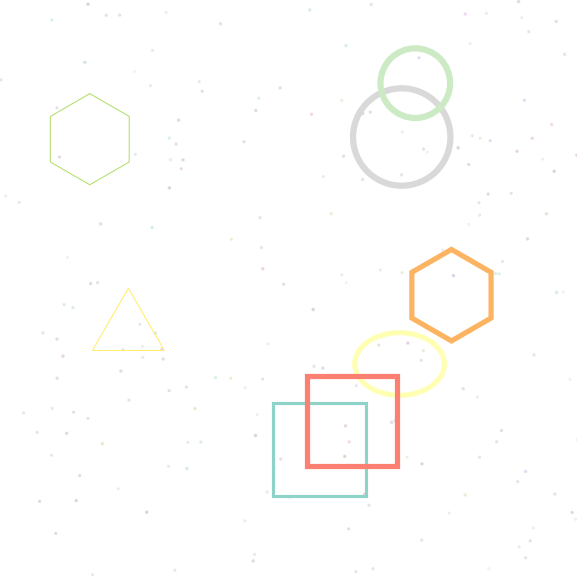[{"shape": "square", "thickness": 1.5, "radius": 0.41, "center": [0.554, 0.221]}, {"shape": "oval", "thickness": 2.5, "radius": 0.39, "center": [0.692, 0.369]}, {"shape": "square", "thickness": 2.5, "radius": 0.39, "center": [0.61, 0.27]}, {"shape": "hexagon", "thickness": 2.5, "radius": 0.4, "center": [0.782, 0.488]}, {"shape": "hexagon", "thickness": 0.5, "radius": 0.39, "center": [0.155, 0.758]}, {"shape": "circle", "thickness": 3, "radius": 0.42, "center": [0.696, 0.762]}, {"shape": "circle", "thickness": 3, "radius": 0.3, "center": [0.719, 0.855]}, {"shape": "triangle", "thickness": 0.5, "radius": 0.36, "center": [0.222, 0.428]}]